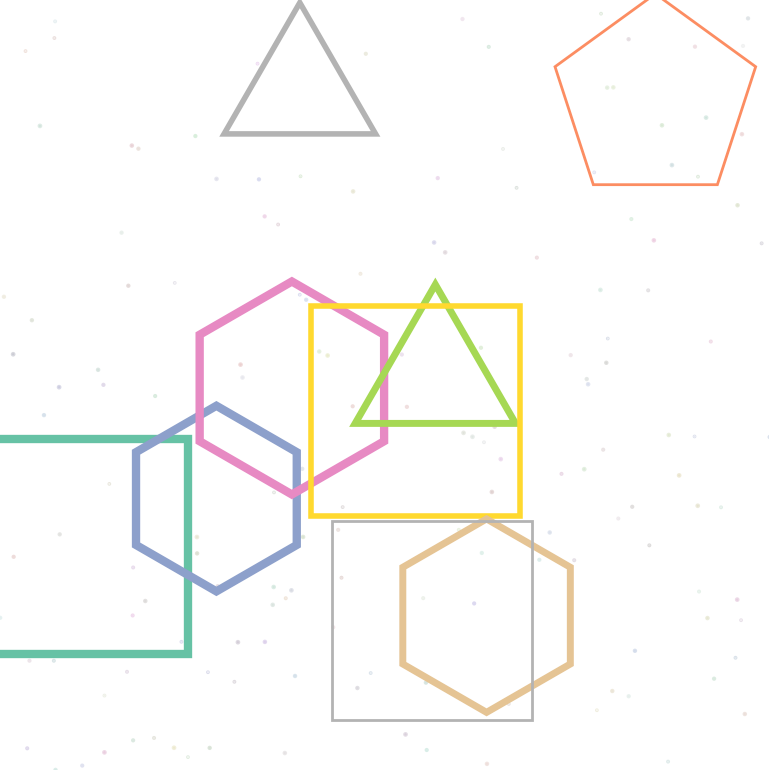[{"shape": "square", "thickness": 3, "radius": 0.7, "center": [0.105, 0.291]}, {"shape": "pentagon", "thickness": 1, "radius": 0.69, "center": [0.851, 0.871]}, {"shape": "hexagon", "thickness": 3, "radius": 0.6, "center": [0.281, 0.353]}, {"shape": "hexagon", "thickness": 3, "radius": 0.69, "center": [0.379, 0.496]}, {"shape": "triangle", "thickness": 2.5, "radius": 0.6, "center": [0.565, 0.51]}, {"shape": "square", "thickness": 2, "radius": 0.68, "center": [0.539, 0.466]}, {"shape": "hexagon", "thickness": 2.5, "radius": 0.63, "center": [0.632, 0.2]}, {"shape": "triangle", "thickness": 2, "radius": 0.57, "center": [0.389, 0.883]}, {"shape": "square", "thickness": 1, "radius": 0.65, "center": [0.561, 0.194]}]